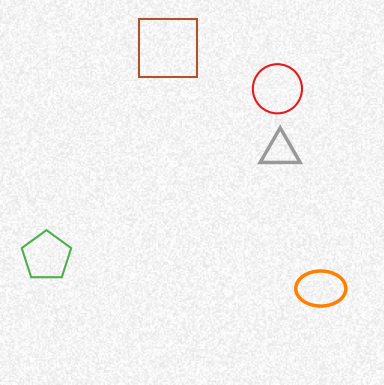[{"shape": "circle", "thickness": 1.5, "radius": 0.32, "center": [0.721, 0.769]}, {"shape": "pentagon", "thickness": 1.5, "radius": 0.34, "center": [0.121, 0.335]}, {"shape": "oval", "thickness": 2.5, "radius": 0.33, "center": [0.833, 0.251]}, {"shape": "square", "thickness": 1.5, "radius": 0.38, "center": [0.435, 0.875]}, {"shape": "triangle", "thickness": 2.5, "radius": 0.3, "center": [0.728, 0.608]}]